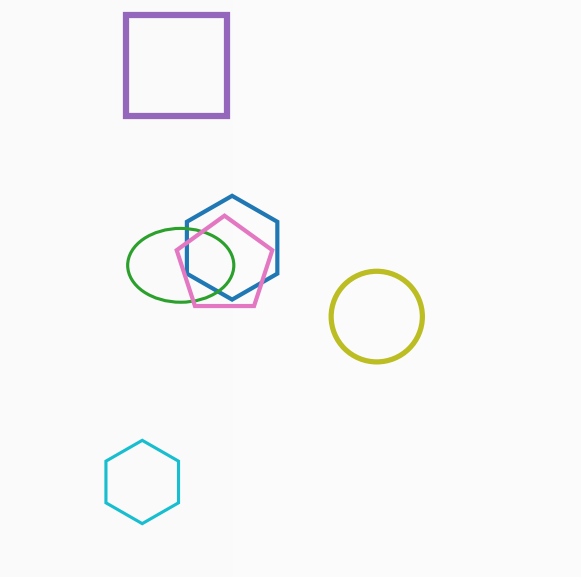[{"shape": "hexagon", "thickness": 2, "radius": 0.45, "center": [0.399, 0.57]}, {"shape": "oval", "thickness": 1.5, "radius": 0.46, "center": [0.311, 0.54]}, {"shape": "square", "thickness": 3, "radius": 0.43, "center": [0.304, 0.886]}, {"shape": "pentagon", "thickness": 2, "radius": 0.43, "center": [0.386, 0.539]}, {"shape": "circle", "thickness": 2.5, "radius": 0.39, "center": [0.648, 0.451]}, {"shape": "hexagon", "thickness": 1.5, "radius": 0.36, "center": [0.245, 0.165]}]